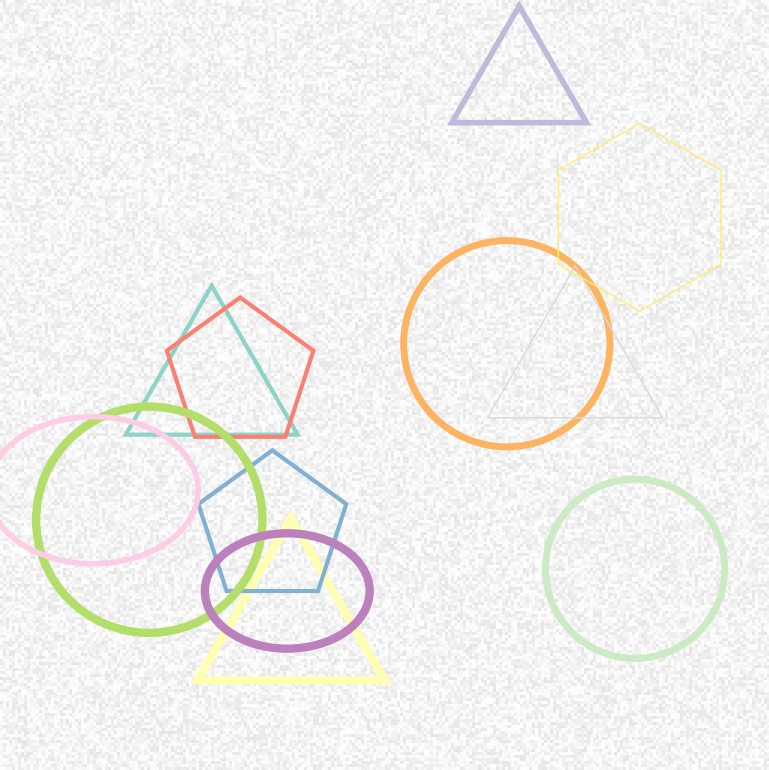[{"shape": "triangle", "thickness": 1.5, "radius": 0.64, "center": [0.275, 0.5]}, {"shape": "triangle", "thickness": 3, "radius": 0.7, "center": [0.378, 0.187]}, {"shape": "triangle", "thickness": 2, "radius": 0.51, "center": [0.674, 0.891]}, {"shape": "pentagon", "thickness": 1.5, "radius": 0.5, "center": [0.312, 0.514]}, {"shape": "pentagon", "thickness": 1.5, "radius": 0.5, "center": [0.354, 0.314]}, {"shape": "circle", "thickness": 2.5, "radius": 0.67, "center": [0.658, 0.554]}, {"shape": "circle", "thickness": 3, "radius": 0.73, "center": [0.194, 0.325]}, {"shape": "oval", "thickness": 2, "radius": 0.68, "center": [0.121, 0.363]}, {"shape": "triangle", "thickness": 0.5, "radius": 0.66, "center": [0.747, 0.523]}, {"shape": "oval", "thickness": 3, "radius": 0.54, "center": [0.373, 0.232]}, {"shape": "circle", "thickness": 2.5, "radius": 0.58, "center": [0.825, 0.261]}, {"shape": "hexagon", "thickness": 0.5, "radius": 0.61, "center": [0.831, 0.718]}]